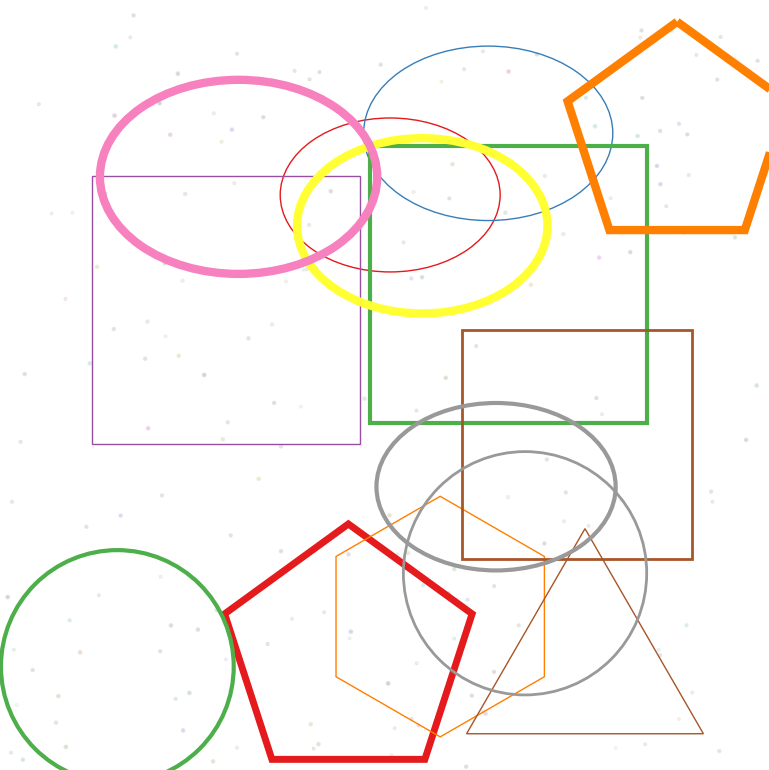[{"shape": "pentagon", "thickness": 2.5, "radius": 0.84, "center": [0.452, 0.151]}, {"shape": "oval", "thickness": 0.5, "radius": 0.71, "center": [0.507, 0.747]}, {"shape": "oval", "thickness": 0.5, "radius": 0.81, "center": [0.634, 0.827]}, {"shape": "circle", "thickness": 1.5, "radius": 0.76, "center": [0.152, 0.134]}, {"shape": "square", "thickness": 1.5, "radius": 0.9, "center": [0.66, 0.63]}, {"shape": "square", "thickness": 0.5, "radius": 0.87, "center": [0.294, 0.598]}, {"shape": "pentagon", "thickness": 3, "radius": 0.75, "center": [0.879, 0.822]}, {"shape": "hexagon", "thickness": 0.5, "radius": 0.78, "center": [0.572, 0.199]}, {"shape": "oval", "thickness": 3, "radius": 0.81, "center": [0.548, 0.707]}, {"shape": "triangle", "thickness": 0.5, "radius": 0.89, "center": [0.76, 0.136]}, {"shape": "square", "thickness": 1, "radius": 0.75, "center": [0.749, 0.423]}, {"shape": "oval", "thickness": 3, "radius": 0.9, "center": [0.31, 0.77]}, {"shape": "circle", "thickness": 1, "radius": 0.79, "center": [0.682, 0.256]}, {"shape": "oval", "thickness": 1.5, "radius": 0.78, "center": [0.644, 0.368]}]